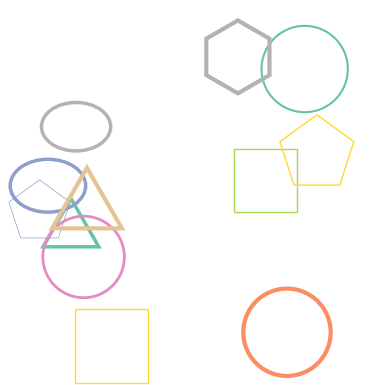[{"shape": "triangle", "thickness": 2.5, "radius": 0.42, "center": [0.184, 0.401]}, {"shape": "circle", "thickness": 1.5, "radius": 0.56, "center": [0.791, 0.821]}, {"shape": "circle", "thickness": 3, "radius": 0.57, "center": [0.745, 0.137]}, {"shape": "oval", "thickness": 2.5, "radius": 0.49, "center": [0.124, 0.518]}, {"shape": "pentagon", "thickness": 0.5, "radius": 0.42, "center": [0.102, 0.449]}, {"shape": "circle", "thickness": 2, "radius": 0.53, "center": [0.217, 0.333]}, {"shape": "square", "thickness": 1, "radius": 0.41, "center": [0.689, 0.53]}, {"shape": "square", "thickness": 1, "radius": 0.47, "center": [0.29, 0.101]}, {"shape": "pentagon", "thickness": 1, "radius": 0.5, "center": [0.823, 0.601]}, {"shape": "triangle", "thickness": 3, "radius": 0.52, "center": [0.226, 0.459]}, {"shape": "hexagon", "thickness": 3, "radius": 0.47, "center": [0.618, 0.852]}, {"shape": "oval", "thickness": 2.5, "radius": 0.45, "center": [0.198, 0.671]}]